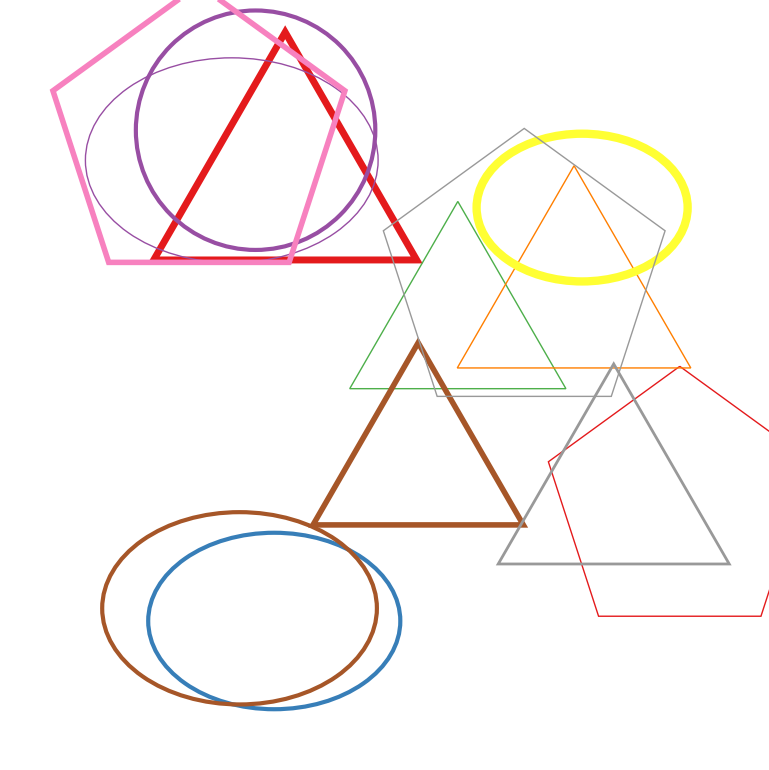[{"shape": "pentagon", "thickness": 0.5, "radius": 0.9, "center": [0.883, 0.345]}, {"shape": "triangle", "thickness": 2.5, "radius": 0.99, "center": [0.37, 0.761]}, {"shape": "oval", "thickness": 1.5, "radius": 0.82, "center": [0.356, 0.194]}, {"shape": "triangle", "thickness": 0.5, "radius": 0.81, "center": [0.595, 0.576]}, {"shape": "circle", "thickness": 1.5, "radius": 0.78, "center": [0.332, 0.831]}, {"shape": "oval", "thickness": 0.5, "radius": 0.95, "center": [0.301, 0.792]}, {"shape": "triangle", "thickness": 0.5, "radius": 0.88, "center": [0.746, 0.61]}, {"shape": "oval", "thickness": 3, "radius": 0.69, "center": [0.756, 0.73]}, {"shape": "triangle", "thickness": 2, "radius": 0.79, "center": [0.543, 0.397]}, {"shape": "oval", "thickness": 1.5, "radius": 0.89, "center": [0.311, 0.21]}, {"shape": "pentagon", "thickness": 2, "radius": 1.0, "center": [0.258, 0.821]}, {"shape": "pentagon", "thickness": 0.5, "radius": 0.96, "center": [0.681, 0.641]}, {"shape": "triangle", "thickness": 1, "radius": 0.87, "center": [0.797, 0.354]}]